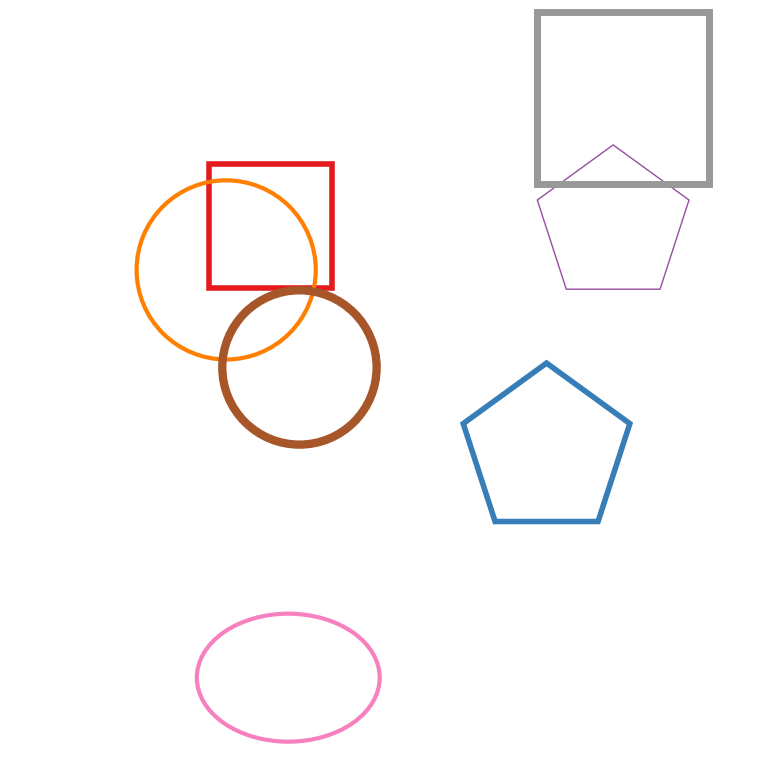[{"shape": "square", "thickness": 2, "radius": 0.4, "center": [0.351, 0.707]}, {"shape": "pentagon", "thickness": 2, "radius": 0.57, "center": [0.71, 0.415]}, {"shape": "pentagon", "thickness": 0.5, "radius": 0.52, "center": [0.796, 0.708]}, {"shape": "circle", "thickness": 1.5, "radius": 0.58, "center": [0.294, 0.649]}, {"shape": "circle", "thickness": 3, "radius": 0.5, "center": [0.389, 0.523]}, {"shape": "oval", "thickness": 1.5, "radius": 0.59, "center": [0.374, 0.12]}, {"shape": "square", "thickness": 2.5, "radius": 0.56, "center": [0.809, 0.873]}]